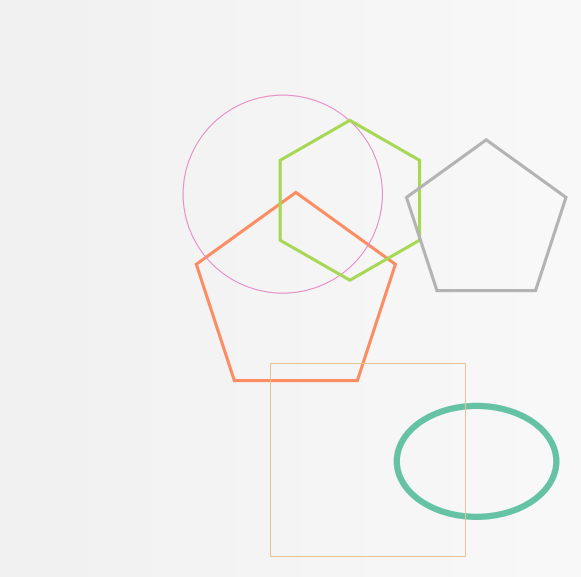[{"shape": "oval", "thickness": 3, "radius": 0.69, "center": [0.82, 0.2]}, {"shape": "pentagon", "thickness": 1.5, "radius": 0.9, "center": [0.509, 0.486]}, {"shape": "circle", "thickness": 0.5, "radius": 0.86, "center": [0.486, 0.663]}, {"shape": "hexagon", "thickness": 1.5, "radius": 0.69, "center": [0.602, 0.652]}, {"shape": "square", "thickness": 0.5, "radius": 0.84, "center": [0.633, 0.203]}, {"shape": "pentagon", "thickness": 1.5, "radius": 0.72, "center": [0.837, 0.613]}]